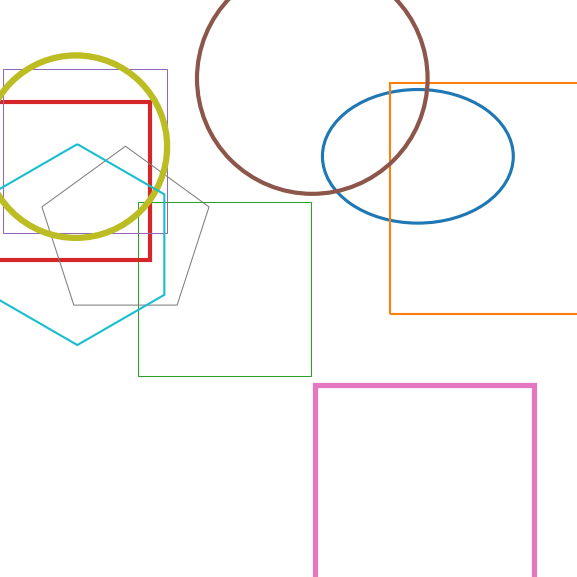[{"shape": "oval", "thickness": 1.5, "radius": 0.83, "center": [0.724, 0.728]}, {"shape": "square", "thickness": 1, "radius": 1.0, "center": [0.875, 0.656]}, {"shape": "square", "thickness": 0.5, "radius": 0.75, "center": [0.389, 0.499]}, {"shape": "square", "thickness": 2, "radius": 0.68, "center": [0.123, 0.686]}, {"shape": "square", "thickness": 0.5, "radius": 0.71, "center": [0.147, 0.738]}, {"shape": "circle", "thickness": 2, "radius": 1.0, "center": [0.541, 0.863]}, {"shape": "square", "thickness": 2.5, "radius": 0.95, "center": [0.734, 0.143]}, {"shape": "pentagon", "thickness": 0.5, "radius": 0.76, "center": [0.217, 0.594]}, {"shape": "circle", "thickness": 3, "radius": 0.79, "center": [0.131, 0.745]}, {"shape": "hexagon", "thickness": 1, "radius": 0.87, "center": [0.134, 0.576]}]